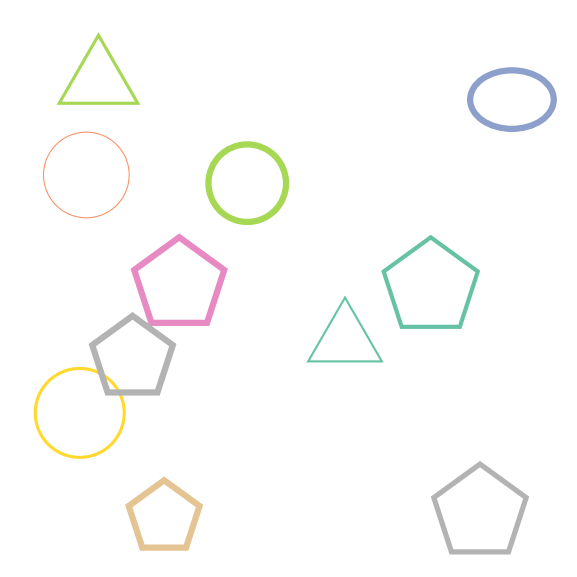[{"shape": "pentagon", "thickness": 2, "radius": 0.43, "center": [0.746, 0.503]}, {"shape": "triangle", "thickness": 1, "radius": 0.37, "center": [0.597, 0.41]}, {"shape": "circle", "thickness": 0.5, "radius": 0.37, "center": [0.15, 0.696]}, {"shape": "oval", "thickness": 3, "radius": 0.36, "center": [0.886, 0.827]}, {"shape": "pentagon", "thickness": 3, "radius": 0.41, "center": [0.31, 0.506]}, {"shape": "triangle", "thickness": 1.5, "radius": 0.39, "center": [0.171, 0.86]}, {"shape": "circle", "thickness": 3, "radius": 0.34, "center": [0.428, 0.682]}, {"shape": "circle", "thickness": 1.5, "radius": 0.39, "center": [0.138, 0.284]}, {"shape": "pentagon", "thickness": 3, "radius": 0.32, "center": [0.284, 0.103]}, {"shape": "pentagon", "thickness": 2.5, "radius": 0.42, "center": [0.831, 0.111]}, {"shape": "pentagon", "thickness": 3, "radius": 0.37, "center": [0.229, 0.379]}]